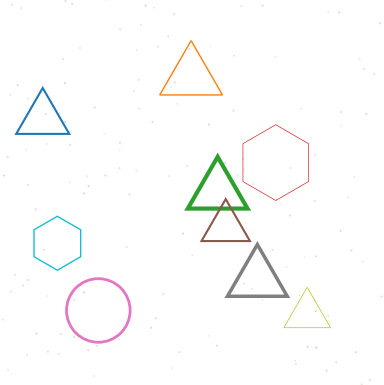[{"shape": "triangle", "thickness": 1.5, "radius": 0.4, "center": [0.111, 0.692]}, {"shape": "triangle", "thickness": 1, "radius": 0.47, "center": [0.496, 0.8]}, {"shape": "triangle", "thickness": 3, "radius": 0.45, "center": [0.565, 0.503]}, {"shape": "hexagon", "thickness": 0.5, "radius": 0.49, "center": [0.716, 0.578]}, {"shape": "triangle", "thickness": 1.5, "radius": 0.36, "center": [0.586, 0.41]}, {"shape": "circle", "thickness": 2, "radius": 0.41, "center": [0.255, 0.194]}, {"shape": "triangle", "thickness": 2.5, "radius": 0.45, "center": [0.668, 0.275]}, {"shape": "triangle", "thickness": 0.5, "radius": 0.35, "center": [0.798, 0.184]}, {"shape": "hexagon", "thickness": 1, "radius": 0.35, "center": [0.149, 0.368]}]